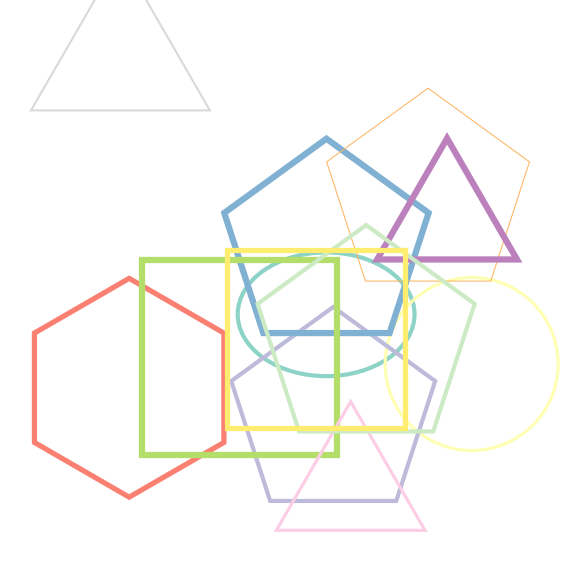[{"shape": "oval", "thickness": 2, "radius": 0.77, "center": [0.565, 0.455]}, {"shape": "circle", "thickness": 1.5, "radius": 0.75, "center": [0.817, 0.369]}, {"shape": "pentagon", "thickness": 2, "radius": 0.93, "center": [0.577, 0.282]}, {"shape": "hexagon", "thickness": 2.5, "radius": 0.95, "center": [0.224, 0.328]}, {"shape": "pentagon", "thickness": 3, "radius": 0.93, "center": [0.565, 0.573]}, {"shape": "pentagon", "thickness": 0.5, "radius": 0.92, "center": [0.741, 0.662]}, {"shape": "square", "thickness": 3, "radius": 0.84, "center": [0.414, 0.381]}, {"shape": "triangle", "thickness": 1.5, "radius": 0.74, "center": [0.607, 0.155]}, {"shape": "triangle", "thickness": 1, "radius": 0.89, "center": [0.209, 0.897]}, {"shape": "triangle", "thickness": 3, "radius": 0.7, "center": [0.774, 0.62]}, {"shape": "pentagon", "thickness": 2, "radius": 0.99, "center": [0.634, 0.412]}, {"shape": "square", "thickness": 2.5, "radius": 0.77, "center": [0.547, 0.412]}]